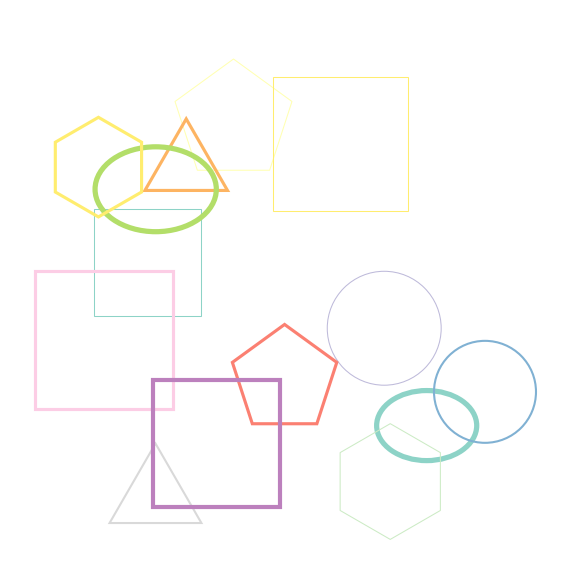[{"shape": "square", "thickness": 0.5, "radius": 0.46, "center": [0.255, 0.545]}, {"shape": "oval", "thickness": 2.5, "radius": 0.43, "center": [0.739, 0.262]}, {"shape": "pentagon", "thickness": 0.5, "radius": 0.53, "center": [0.404, 0.79]}, {"shape": "circle", "thickness": 0.5, "radius": 0.49, "center": [0.665, 0.431]}, {"shape": "pentagon", "thickness": 1.5, "radius": 0.48, "center": [0.493, 0.342]}, {"shape": "circle", "thickness": 1, "radius": 0.44, "center": [0.84, 0.321]}, {"shape": "triangle", "thickness": 1.5, "radius": 0.41, "center": [0.322, 0.711]}, {"shape": "oval", "thickness": 2.5, "radius": 0.52, "center": [0.27, 0.671]}, {"shape": "square", "thickness": 1.5, "radius": 0.6, "center": [0.18, 0.411]}, {"shape": "triangle", "thickness": 1, "radius": 0.46, "center": [0.269, 0.139]}, {"shape": "square", "thickness": 2, "radius": 0.55, "center": [0.375, 0.231]}, {"shape": "hexagon", "thickness": 0.5, "radius": 0.5, "center": [0.676, 0.165]}, {"shape": "square", "thickness": 0.5, "radius": 0.58, "center": [0.59, 0.75]}, {"shape": "hexagon", "thickness": 1.5, "radius": 0.43, "center": [0.17, 0.71]}]